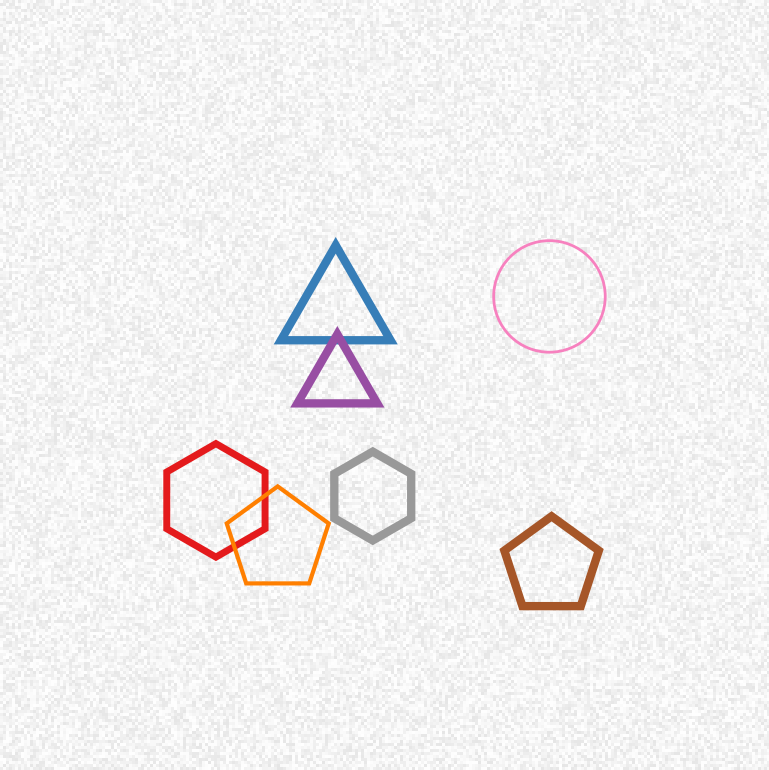[{"shape": "hexagon", "thickness": 2.5, "radius": 0.37, "center": [0.28, 0.35]}, {"shape": "triangle", "thickness": 3, "radius": 0.41, "center": [0.436, 0.599]}, {"shape": "triangle", "thickness": 3, "radius": 0.3, "center": [0.438, 0.506]}, {"shape": "pentagon", "thickness": 1.5, "radius": 0.35, "center": [0.361, 0.299]}, {"shape": "pentagon", "thickness": 3, "radius": 0.32, "center": [0.716, 0.265]}, {"shape": "circle", "thickness": 1, "radius": 0.36, "center": [0.714, 0.615]}, {"shape": "hexagon", "thickness": 3, "radius": 0.29, "center": [0.484, 0.356]}]